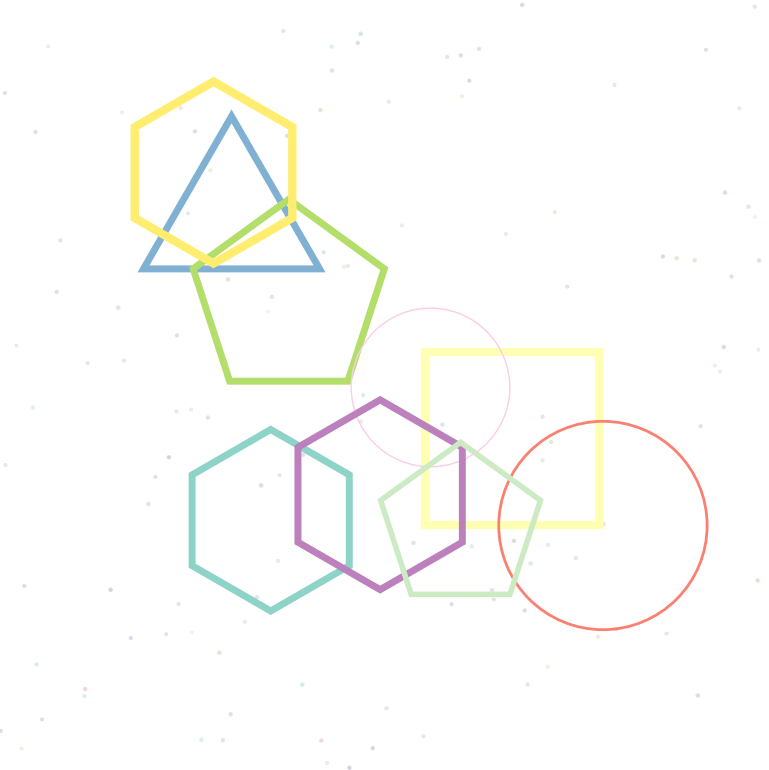[{"shape": "hexagon", "thickness": 2.5, "radius": 0.59, "center": [0.352, 0.324]}, {"shape": "square", "thickness": 3, "radius": 0.56, "center": [0.665, 0.431]}, {"shape": "circle", "thickness": 1, "radius": 0.68, "center": [0.783, 0.318]}, {"shape": "triangle", "thickness": 2.5, "radius": 0.66, "center": [0.301, 0.717]}, {"shape": "pentagon", "thickness": 2.5, "radius": 0.65, "center": [0.375, 0.611]}, {"shape": "circle", "thickness": 0.5, "radius": 0.52, "center": [0.559, 0.497]}, {"shape": "hexagon", "thickness": 2.5, "radius": 0.62, "center": [0.494, 0.357]}, {"shape": "pentagon", "thickness": 2, "radius": 0.55, "center": [0.598, 0.316]}, {"shape": "hexagon", "thickness": 3, "radius": 0.59, "center": [0.277, 0.776]}]